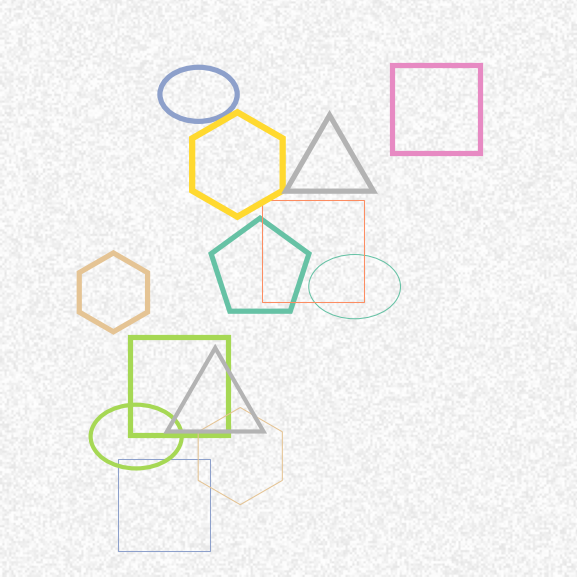[{"shape": "oval", "thickness": 0.5, "radius": 0.4, "center": [0.614, 0.503]}, {"shape": "pentagon", "thickness": 2.5, "radius": 0.45, "center": [0.45, 0.532]}, {"shape": "square", "thickness": 0.5, "radius": 0.44, "center": [0.542, 0.564]}, {"shape": "oval", "thickness": 2.5, "radius": 0.33, "center": [0.344, 0.836]}, {"shape": "square", "thickness": 0.5, "radius": 0.4, "center": [0.284, 0.124]}, {"shape": "square", "thickness": 2.5, "radius": 0.38, "center": [0.755, 0.81]}, {"shape": "square", "thickness": 2.5, "radius": 0.42, "center": [0.31, 0.331]}, {"shape": "oval", "thickness": 2, "radius": 0.39, "center": [0.236, 0.243]}, {"shape": "hexagon", "thickness": 3, "radius": 0.45, "center": [0.411, 0.714]}, {"shape": "hexagon", "thickness": 2.5, "radius": 0.34, "center": [0.196, 0.493]}, {"shape": "hexagon", "thickness": 0.5, "radius": 0.42, "center": [0.416, 0.209]}, {"shape": "triangle", "thickness": 2, "radius": 0.48, "center": [0.373, 0.3]}, {"shape": "triangle", "thickness": 2.5, "radius": 0.44, "center": [0.571, 0.712]}]